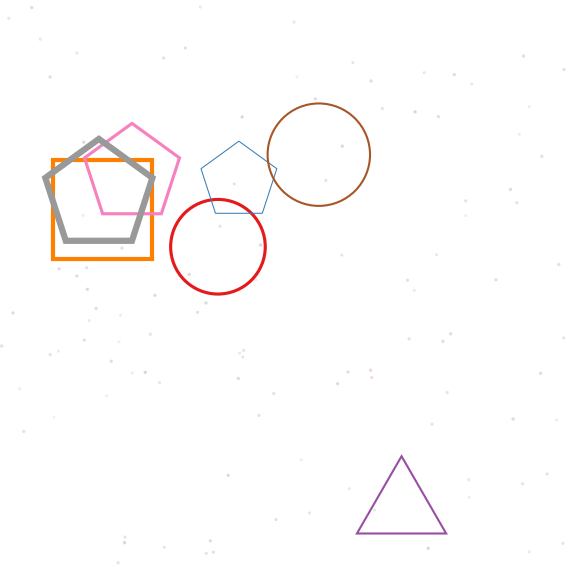[{"shape": "circle", "thickness": 1.5, "radius": 0.41, "center": [0.377, 0.572]}, {"shape": "pentagon", "thickness": 0.5, "radius": 0.35, "center": [0.414, 0.686]}, {"shape": "triangle", "thickness": 1, "radius": 0.45, "center": [0.695, 0.12]}, {"shape": "square", "thickness": 2, "radius": 0.43, "center": [0.178, 0.636]}, {"shape": "circle", "thickness": 1, "radius": 0.44, "center": [0.552, 0.731]}, {"shape": "pentagon", "thickness": 1.5, "radius": 0.43, "center": [0.229, 0.699]}, {"shape": "pentagon", "thickness": 3, "radius": 0.49, "center": [0.171, 0.661]}]